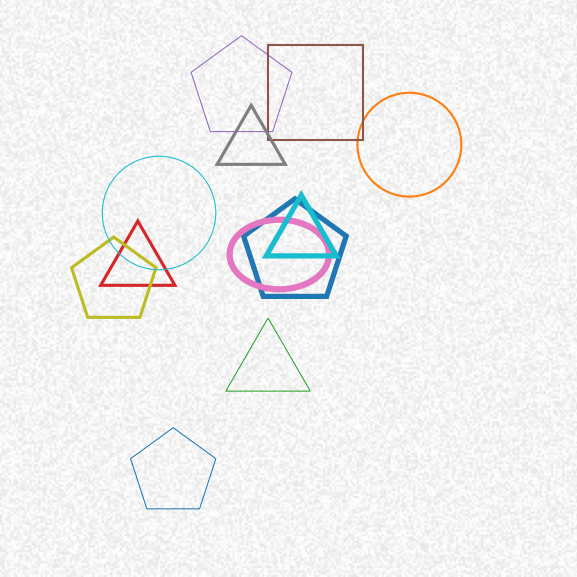[{"shape": "pentagon", "thickness": 0.5, "radius": 0.39, "center": [0.3, 0.181]}, {"shape": "pentagon", "thickness": 2.5, "radius": 0.47, "center": [0.511, 0.561]}, {"shape": "circle", "thickness": 1, "radius": 0.45, "center": [0.709, 0.749]}, {"shape": "triangle", "thickness": 0.5, "radius": 0.42, "center": [0.464, 0.364]}, {"shape": "triangle", "thickness": 1.5, "radius": 0.37, "center": [0.239, 0.542]}, {"shape": "pentagon", "thickness": 0.5, "radius": 0.46, "center": [0.418, 0.846]}, {"shape": "square", "thickness": 1, "radius": 0.41, "center": [0.546, 0.839]}, {"shape": "oval", "thickness": 3, "radius": 0.43, "center": [0.484, 0.558]}, {"shape": "triangle", "thickness": 1.5, "radius": 0.34, "center": [0.435, 0.749]}, {"shape": "pentagon", "thickness": 1.5, "radius": 0.38, "center": [0.197, 0.512]}, {"shape": "circle", "thickness": 0.5, "radius": 0.49, "center": [0.275, 0.63]}, {"shape": "triangle", "thickness": 2.5, "radius": 0.35, "center": [0.522, 0.591]}]